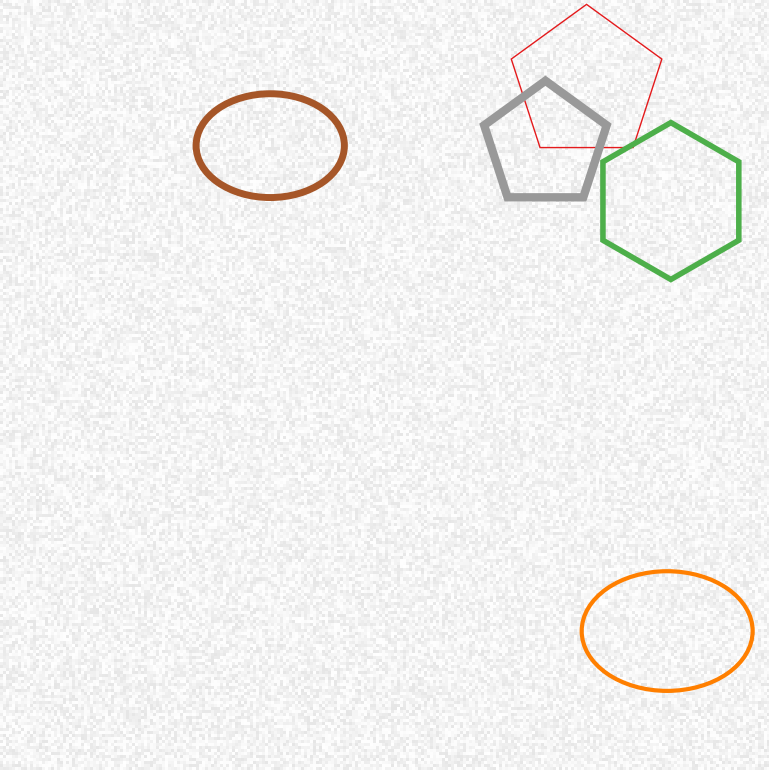[{"shape": "pentagon", "thickness": 0.5, "radius": 0.51, "center": [0.762, 0.892]}, {"shape": "hexagon", "thickness": 2, "radius": 0.51, "center": [0.871, 0.739]}, {"shape": "oval", "thickness": 1.5, "radius": 0.56, "center": [0.866, 0.18]}, {"shape": "oval", "thickness": 2.5, "radius": 0.48, "center": [0.351, 0.811]}, {"shape": "pentagon", "thickness": 3, "radius": 0.42, "center": [0.708, 0.811]}]